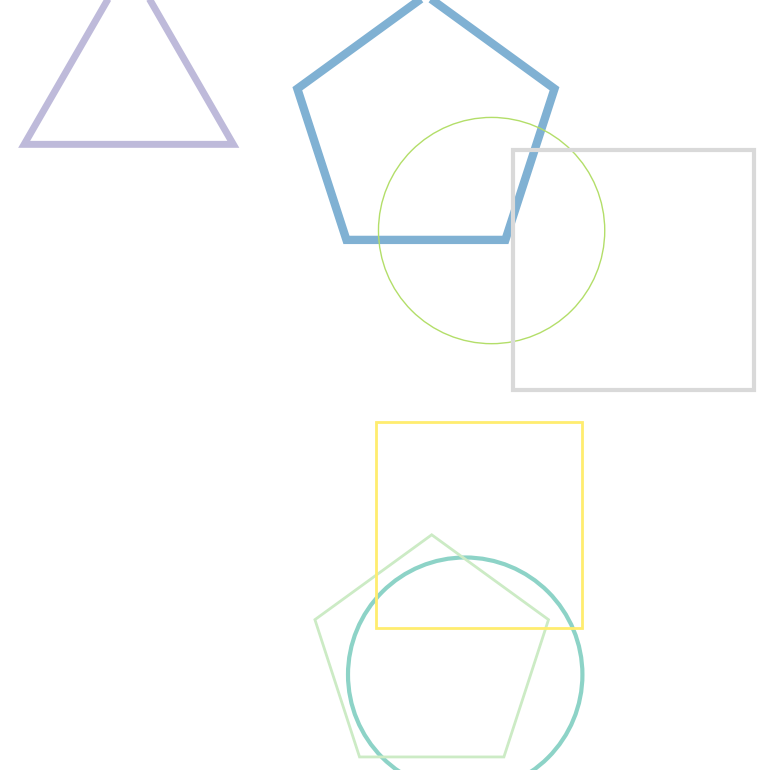[{"shape": "circle", "thickness": 1.5, "radius": 0.76, "center": [0.604, 0.124]}, {"shape": "triangle", "thickness": 2.5, "radius": 0.78, "center": [0.167, 0.891]}, {"shape": "pentagon", "thickness": 3, "radius": 0.88, "center": [0.553, 0.83]}, {"shape": "circle", "thickness": 0.5, "radius": 0.73, "center": [0.638, 0.701]}, {"shape": "square", "thickness": 1.5, "radius": 0.78, "center": [0.822, 0.649]}, {"shape": "pentagon", "thickness": 1, "radius": 0.8, "center": [0.561, 0.146]}, {"shape": "square", "thickness": 1, "radius": 0.67, "center": [0.622, 0.318]}]